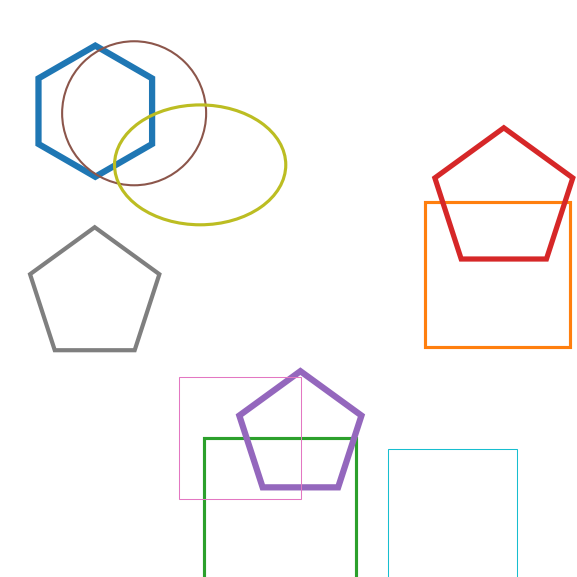[{"shape": "hexagon", "thickness": 3, "radius": 0.57, "center": [0.165, 0.807]}, {"shape": "square", "thickness": 1.5, "radius": 0.63, "center": [0.862, 0.524]}, {"shape": "square", "thickness": 1.5, "radius": 0.66, "center": [0.485, 0.109]}, {"shape": "pentagon", "thickness": 2.5, "radius": 0.63, "center": [0.872, 0.652]}, {"shape": "pentagon", "thickness": 3, "radius": 0.56, "center": [0.52, 0.245]}, {"shape": "circle", "thickness": 1, "radius": 0.62, "center": [0.232, 0.803]}, {"shape": "square", "thickness": 0.5, "radius": 0.53, "center": [0.416, 0.241]}, {"shape": "pentagon", "thickness": 2, "radius": 0.59, "center": [0.164, 0.488]}, {"shape": "oval", "thickness": 1.5, "radius": 0.74, "center": [0.347, 0.714]}, {"shape": "square", "thickness": 0.5, "radius": 0.56, "center": [0.784, 0.11]}]